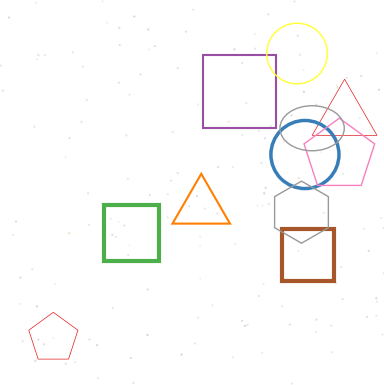[{"shape": "pentagon", "thickness": 0.5, "radius": 0.34, "center": [0.139, 0.122]}, {"shape": "triangle", "thickness": 0.5, "radius": 0.49, "center": [0.895, 0.697]}, {"shape": "circle", "thickness": 2.5, "radius": 0.44, "center": [0.792, 0.599]}, {"shape": "square", "thickness": 3, "radius": 0.36, "center": [0.341, 0.394]}, {"shape": "square", "thickness": 1.5, "radius": 0.48, "center": [0.622, 0.763]}, {"shape": "triangle", "thickness": 1.5, "radius": 0.43, "center": [0.523, 0.462]}, {"shape": "circle", "thickness": 1, "radius": 0.39, "center": [0.772, 0.861]}, {"shape": "square", "thickness": 3, "radius": 0.34, "center": [0.799, 0.338]}, {"shape": "pentagon", "thickness": 1, "radius": 0.48, "center": [0.881, 0.596]}, {"shape": "hexagon", "thickness": 1, "radius": 0.4, "center": [0.783, 0.449]}, {"shape": "oval", "thickness": 1, "radius": 0.42, "center": [0.811, 0.667]}]